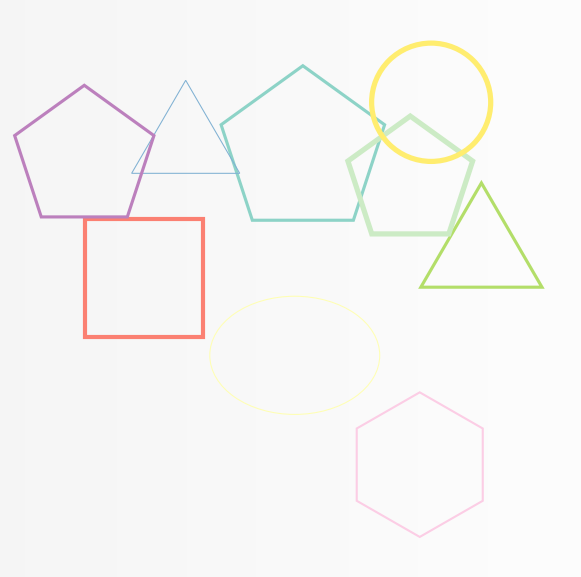[{"shape": "pentagon", "thickness": 1.5, "radius": 0.74, "center": [0.521, 0.737]}, {"shape": "oval", "thickness": 0.5, "radius": 0.73, "center": [0.507, 0.384]}, {"shape": "square", "thickness": 2, "radius": 0.51, "center": [0.248, 0.518]}, {"shape": "triangle", "thickness": 0.5, "radius": 0.54, "center": [0.319, 0.753]}, {"shape": "triangle", "thickness": 1.5, "radius": 0.6, "center": [0.828, 0.562]}, {"shape": "hexagon", "thickness": 1, "radius": 0.63, "center": [0.722, 0.195]}, {"shape": "pentagon", "thickness": 1.5, "radius": 0.63, "center": [0.145, 0.725]}, {"shape": "pentagon", "thickness": 2.5, "radius": 0.56, "center": [0.706, 0.685]}, {"shape": "circle", "thickness": 2.5, "radius": 0.51, "center": [0.742, 0.822]}]